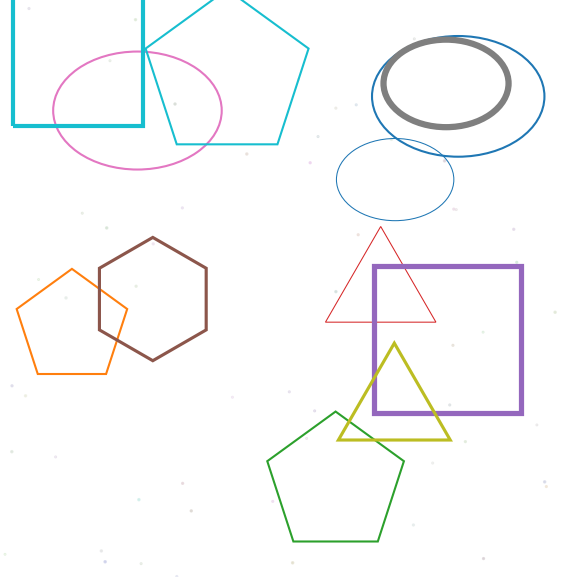[{"shape": "oval", "thickness": 0.5, "radius": 0.51, "center": [0.684, 0.688]}, {"shape": "oval", "thickness": 1, "radius": 0.75, "center": [0.793, 0.832]}, {"shape": "pentagon", "thickness": 1, "radius": 0.5, "center": [0.125, 0.433]}, {"shape": "pentagon", "thickness": 1, "radius": 0.62, "center": [0.581, 0.162]}, {"shape": "triangle", "thickness": 0.5, "radius": 0.55, "center": [0.659, 0.496]}, {"shape": "square", "thickness": 2.5, "radius": 0.64, "center": [0.775, 0.412]}, {"shape": "hexagon", "thickness": 1.5, "radius": 0.53, "center": [0.265, 0.481]}, {"shape": "oval", "thickness": 1, "radius": 0.73, "center": [0.238, 0.808]}, {"shape": "oval", "thickness": 3, "radius": 0.54, "center": [0.772, 0.855]}, {"shape": "triangle", "thickness": 1.5, "radius": 0.56, "center": [0.683, 0.293]}, {"shape": "pentagon", "thickness": 1, "radius": 0.74, "center": [0.393, 0.869]}, {"shape": "square", "thickness": 2, "radius": 0.56, "center": [0.135, 0.893]}]